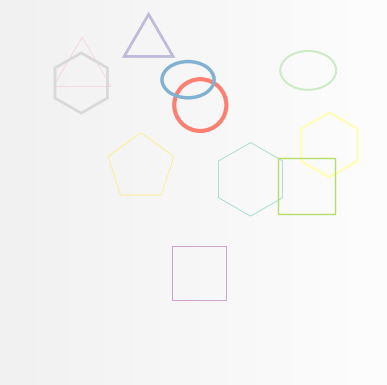[{"shape": "hexagon", "thickness": 0.5, "radius": 0.48, "center": [0.647, 0.534]}, {"shape": "hexagon", "thickness": 1.5, "radius": 0.42, "center": [0.85, 0.624]}, {"shape": "triangle", "thickness": 2, "radius": 0.36, "center": [0.384, 0.89]}, {"shape": "circle", "thickness": 3, "radius": 0.34, "center": [0.517, 0.727]}, {"shape": "oval", "thickness": 2.5, "radius": 0.34, "center": [0.485, 0.793]}, {"shape": "square", "thickness": 1, "radius": 0.37, "center": [0.791, 0.518]}, {"shape": "triangle", "thickness": 0.5, "radius": 0.43, "center": [0.212, 0.818]}, {"shape": "hexagon", "thickness": 2, "radius": 0.39, "center": [0.21, 0.784]}, {"shape": "square", "thickness": 0.5, "radius": 0.35, "center": [0.514, 0.291]}, {"shape": "oval", "thickness": 1.5, "radius": 0.36, "center": [0.795, 0.817]}, {"shape": "pentagon", "thickness": 0.5, "radius": 0.45, "center": [0.364, 0.566]}]